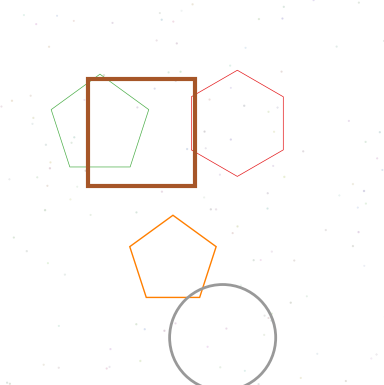[{"shape": "hexagon", "thickness": 0.5, "radius": 0.69, "center": [0.616, 0.68]}, {"shape": "pentagon", "thickness": 0.5, "radius": 0.67, "center": [0.26, 0.674]}, {"shape": "pentagon", "thickness": 1, "radius": 0.59, "center": [0.449, 0.323]}, {"shape": "square", "thickness": 3, "radius": 0.69, "center": [0.367, 0.657]}, {"shape": "circle", "thickness": 2, "radius": 0.69, "center": [0.578, 0.123]}]